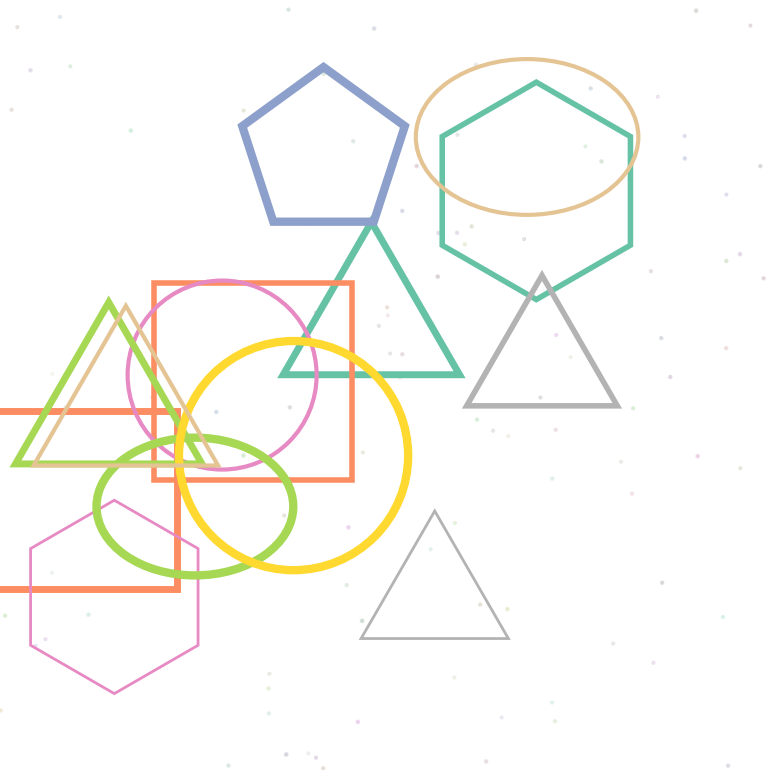[{"shape": "hexagon", "thickness": 2, "radius": 0.71, "center": [0.697, 0.752]}, {"shape": "triangle", "thickness": 2.5, "radius": 0.66, "center": [0.482, 0.579]}, {"shape": "square", "thickness": 2.5, "radius": 0.58, "center": [0.114, 0.35]}, {"shape": "square", "thickness": 2, "radius": 0.64, "center": [0.328, 0.504]}, {"shape": "pentagon", "thickness": 3, "radius": 0.55, "center": [0.42, 0.802]}, {"shape": "circle", "thickness": 1.5, "radius": 0.61, "center": [0.288, 0.513]}, {"shape": "hexagon", "thickness": 1, "radius": 0.63, "center": [0.148, 0.225]}, {"shape": "triangle", "thickness": 2.5, "radius": 0.7, "center": [0.141, 0.467]}, {"shape": "oval", "thickness": 3, "radius": 0.64, "center": [0.253, 0.342]}, {"shape": "circle", "thickness": 3, "radius": 0.74, "center": [0.381, 0.408]}, {"shape": "triangle", "thickness": 1.5, "radius": 0.69, "center": [0.163, 0.465]}, {"shape": "oval", "thickness": 1.5, "radius": 0.72, "center": [0.685, 0.822]}, {"shape": "triangle", "thickness": 1, "radius": 0.55, "center": [0.565, 0.226]}, {"shape": "triangle", "thickness": 2, "radius": 0.56, "center": [0.704, 0.529]}]